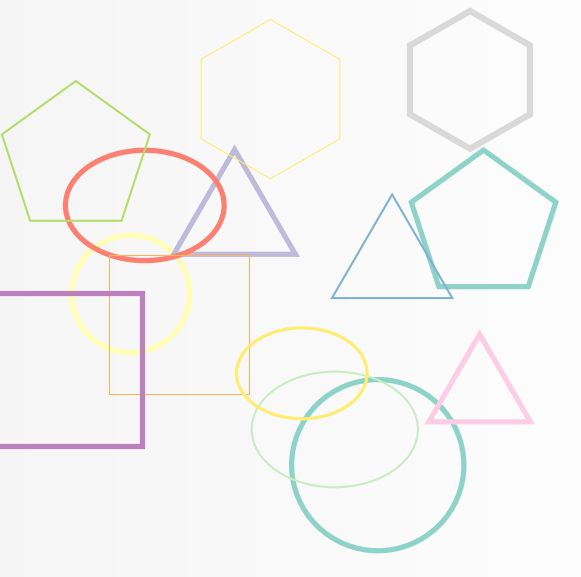[{"shape": "pentagon", "thickness": 2.5, "radius": 0.65, "center": [0.832, 0.609]}, {"shape": "circle", "thickness": 2.5, "radius": 0.74, "center": [0.65, 0.194]}, {"shape": "circle", "thickness": 2.5, "radius": 0.51, "center": [0.225, 0.49]}, {"shape": "triangle", "thickness": 2.5, "radius": 0.6, "center": [0.404, 0.619]}, {"shape": "oval", "thickness": 2.5, "radius": 0.68, "center": [0.249, 0.643]}, {"shape": "triangle", "thickness": 1, "radius": 0.6, "center": [0.675, 0.543]}, {"shape": "square", "thickness": 0.5, "radius": 0.6, "center": [0.308, 0.437]}, {"shape": "pentagon", "thickness": 1, "radius": 0.67, "center": [0.131, 0.725]}, {"shape": "triangle", "thickness": 2.5, "radius": 0.51, "center": [0.825, 0.319]}, {"shape": "hexagon", "thickness": 3, "radius": 0.6, "center": [0.809, 0.861]}, {"shape": "square", "thickness": 2.5, "radius": 0.66, "center": [0.111, 0.36]}, {"shape": "oval", "thickness": 1, "radius": 0.72, "center": [0.576, 0.256]}, {"shape": "oval", "thickness": 1.5, "radius": 0.56, "center": [0.519, 0.353]}, {"shape": "hexagon", "thickness": 0.5, "radius": 0.69, "center": [0.465, 0.828]}]